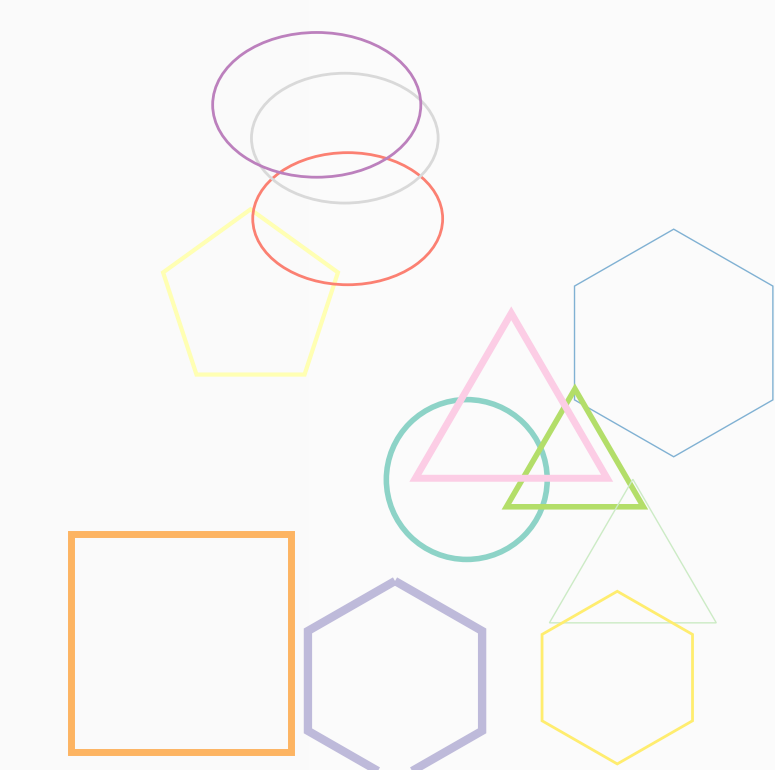[{"shape": "circle", "thickness": 2, "radius": 0.52, "center": [0.602, 0.377]}, {"shape": "pentagon", "thickness": 1.5, "radius": 0.59, "center": [0.323, 0.61]}, {"shape": "hexagon", "thickness": 3, "radius": 0.65, "center": [0.51, 0.116]}, {"shape": "oval", "thickness": 1, "radius": 0.61, "center": [0.449, 0.716]}, {"shape": "hexagon", "thickness": 0.5, "radius": 0.74, "center": [0.869, 0.555]}, {"shape": "square", "thickness": 2.5, "radius": 0.71, "center": [0.234, 0.165]}, {"shape": "triangle", "thickness": 2, "radius": 0.51, "center": [0.742, 0.393]}, {"shape": "triangle", "thickness": 2.5, "radius": 0.71, "center": [0.66, 0.45]}, {"shape": "oval", "thickness": 1, "radius": 0.6, "center": [0.445, 0.821]}, {"shape": "oval", "thickness": 1, "radius": 0.67, "center": [0.409, 0.864]}, {"shape": "triangle", "thickness": 0.5, "radius": 0.62, "center": [0.817, 0.253]}, {"shape": "hexagon", "thickness": 1, "radius": 0.56, "center": [0.796, 0.12]}]